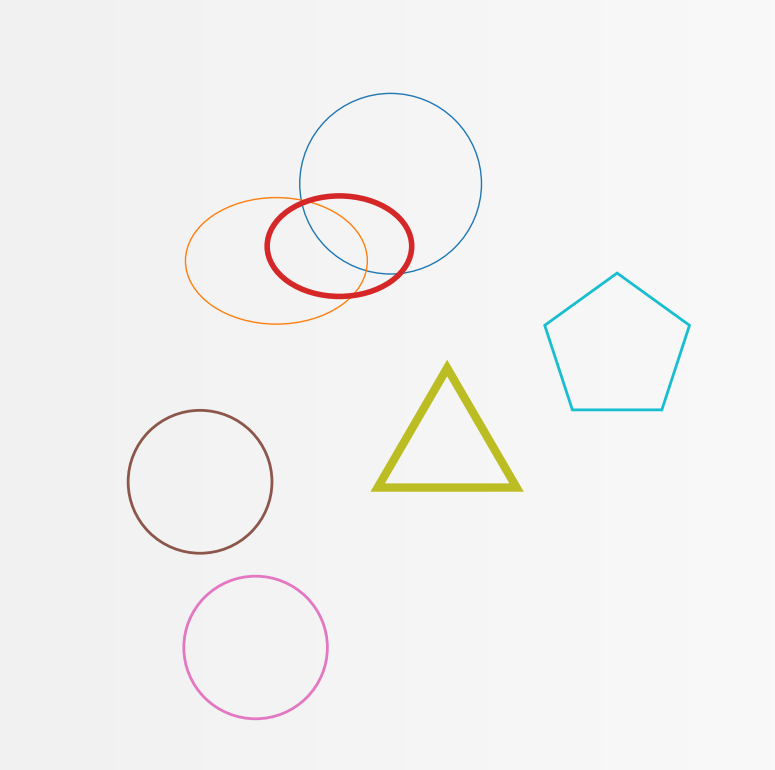[{"shape": "circle", "thickness": 0.5, "radius": 0.59, "center": [0.504, 0.761]}, {"shape": "oval", "thickness": 0.5, "radius": 0.59, "center": [0.357, 0.661]}, {"shape": "oval", "thickness": 2, "radius": 0.47, "center": [0.438, 0.68]}, {"shape": "circle", "thickness": 1, "radius": 0.46, "center": [0.258, 0.374]}, {"shape": "circle", "thickness": 1, "radius": 0.46, "center": [0.33, 0.159]}, {"shape": "triangle", "thickness": 3, "radius": 0.52, "center": [0.577, 0.419]}, {"shape": "pentagon", "thickness": 1, "radius": 0.49, "center": [0.796, 0.547]}]